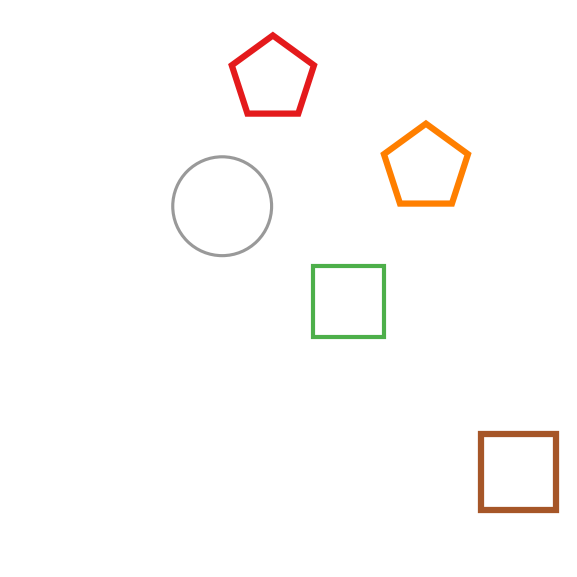[{"shape": "pentagon", "thickness": 3, "radius": 0.37, "center": [0.473, 0.863]}, {"shape": "square", "thickness": 2, "radius": 0.31, "center": [0.603, 0.477]}, {"shape": "pentagon", "thickness": 3, "radius": 0.38, "center": [0.738, 0.709]}, {"shape": "square", "thickness": 3, "radius": 0.33, "center": [0.898, 0.182]}, {"shape": "circle", "thickness": 1.5, "radius": 0.43, "center": [0.385, 0.642]}]